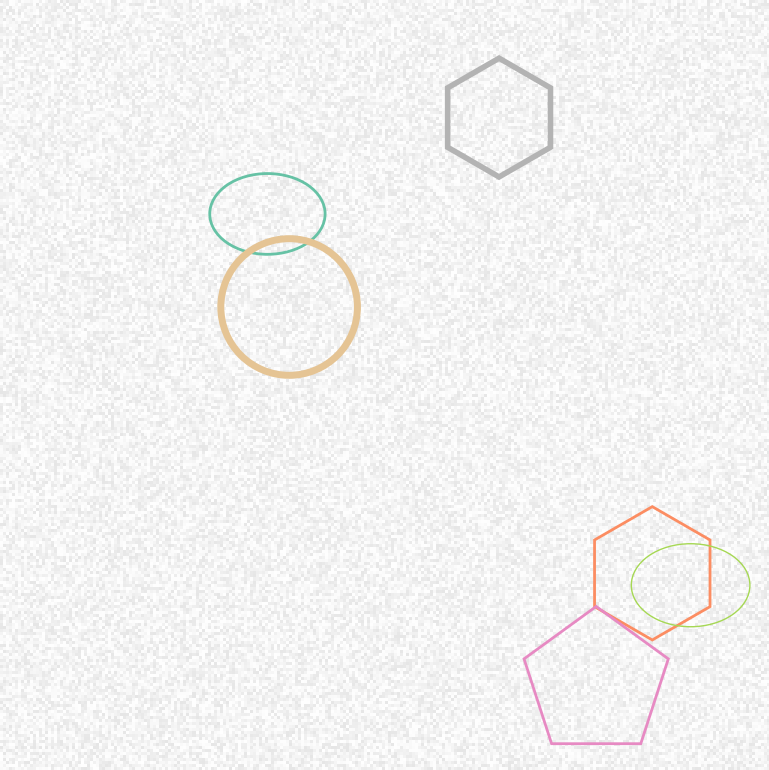[{"shape": "oval", "thickness": 1, "radius": 0.37, "center": [0.347, 0.722]}, {"shape": "hexagon", "thickness": 1, "radius": 0.43, "center": [0.847, 0.255]}, {"shape": "pentagon", "thickness": 1, "radius": 0.49, "center": [0.774, 0.114]}, {"shape": "oval", "thickness": 0.5, "radius": 0.39, "center": [0.897, 0.24]}, {"shape": "circle", "thickness": 2.5, "radius": 0.44, "center": [0.375, 0.601]}, {"shape": "hexagon", "thickness": 2, "radius": 0.39, "center": [0.648, 0.847]}]